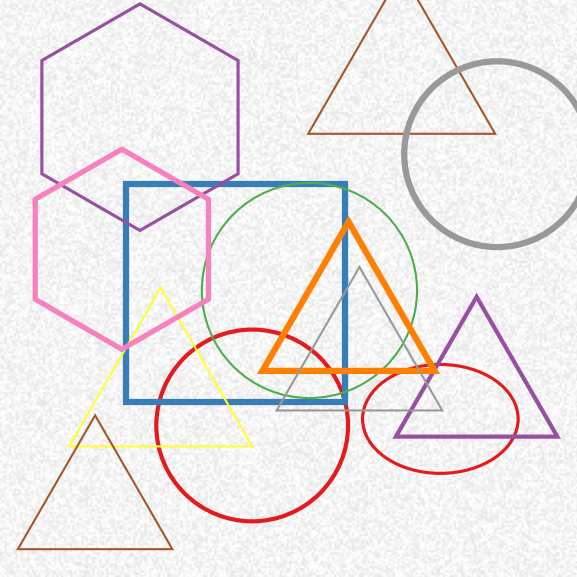[{"shape": "circle", "thickness": 2, "radius": 0.83, "center": [0.437, 0.262]}, {"shape": "oval", "thickness": 1.5, "radius": 0.67, "center": [0.763, 0.274]}, {"shape": "square", "thickness": 3, "radius": 0.94, "center": [0.408, 0.492]}, {"shape": "circle", "thickness": 1, "radius": 0.93, "center": [0.536, 0.496]}, {"shape": "triangle", "thickness": 2, "radius": 0.81, "center": [0.825, 0.324]}, {"shape": "hexagon", "thickness": 1.5, "radius": 0.98, "center": [0.242, 0.796]}, {"shape": "triangle", "thickness": 3, "radius": 0.86, "center": [0.604, 0.443]}, {"shape": "triangle", "thickness": 1, "radius": 0.92, "center": [0.278, 0.318]}, {"shape": "triangle", "thickness": 1, "radius": 0.93, "center": [0.696, 0.861]}, {"shape": "triangle", "thickness": 1, "radius": 0.77, "center": [0.165, 0.125]}, {"shape": "hexagon", "thickness": 2.5, "radius": 0.87, "center": [0.211, 0.568]}, {"shape": "circle", "thickness": 3, "radius": 0.8, "center": [0.861, 0.732]}, {"shape": "triangle", "thickness": 1, "radius": 0.83, "center": [0.622, 0.371]}]